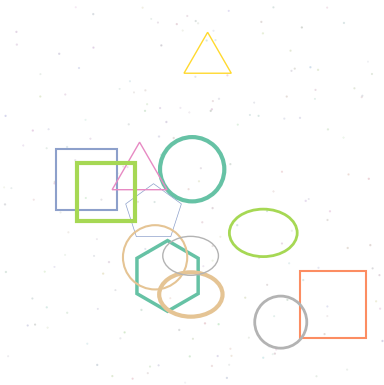[{"shape": "circle", "thickness": 3, "radius": 0.42, "center": [0.499, 0.56]}, {"shape": "hexagon", "thickness": 2.5, "radius": 0.46, "center": [0.435, 0.283]}, {"shape": "square", "thickness": 1.5, "radius": 0.43, "center": [0.865, 0.209]}, {"shape": "pentagon", "thickness": 0.5, "radius": 0.38, "center": [0.399, 0.447]}, {"shape": "square", "thickness": 1.5, "radius": 0.4, "center": [0.224, 0.533]}, {"shape": "triangle", "thickness": 1, "radius": 0.41, "center": [0.363, 0.548]}, {"shape": "square", "thickness": 3, "radius": 0.38, "center": [0.275, 0.501]}, {"shape": "oval", "thickness": 2, "radius": 0.44, "center": [0.684, 0.395]}, {"shape": "triangle", "thickness": 1, "radius": 0.35, "center": [0.539, 0.845]}, {"shape": "oval", "thickness": 3, "radius": 0.41, "center": [0.496, 0.235]}, {"shape": "circle", "thickness": 1.5, "radius": 0.42, "center": [0.403, 0.332]}, {"shape": "oval", "thickness": 1, "radius": 0.36, "center": [0.495, 0.335]}, {"shape": "circle", "thickness": 2, "radius": 0.34, "center": [0.729, 0.163]}]